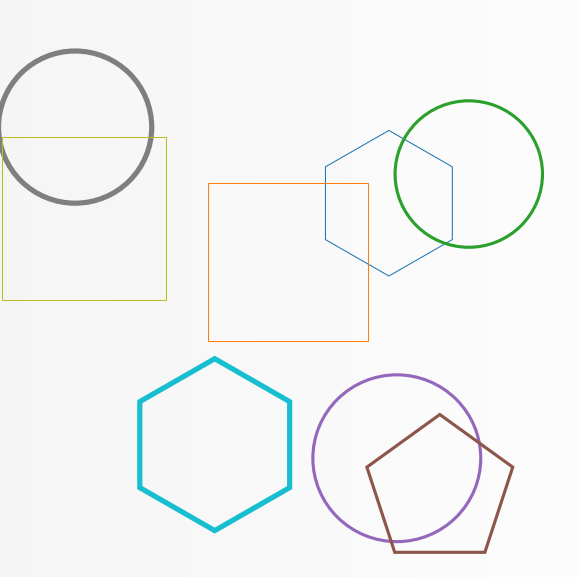[{"shape": "hexagon", "thickness": 0.5, "radius": 0.63, "center": [0.669, 0.647]}, {"shape": "square", "thickness": 0.5, "radius": 0.69, "center": [0.495, 0.545]}, {"shape": "circle", "thickness": 1.5, "radius": 0.63, "center": [0.807, 0.698]}, {"shape": "circle", "thickness": 1.5, "radius": 0.72, "center": [0.683, 0.206]}, {"shape": "pentagon", "thickness": 1.5, "radius": 0.66, "center": [0.757, 0.149]}, {"shape": "circle", "thickness": 2.5, "radius": 0.66, "center": [0.129, 0.779]}, {"shape": "square", "thickness": 0.5, "radius": 0.71, "center": [0.145, 0.621]}, {"shape": "hexagon", "thickness": 2.5, "radius": 0.74, "center": [0.369, 0.229]}]